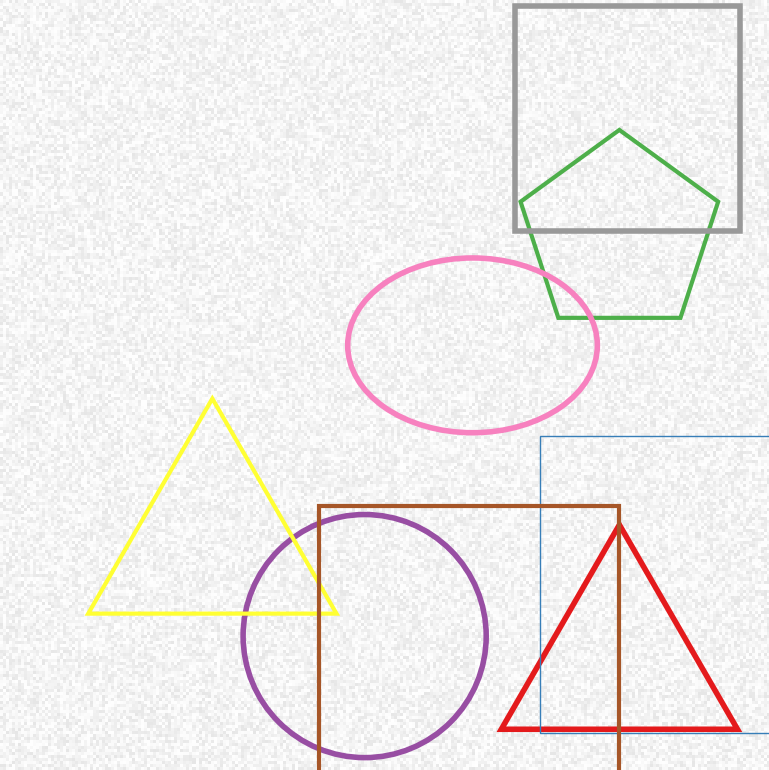[{"shape": "triangle", "thickness": 2, "radius": 0.89, "center": [0.804, 0.141]}, {"shape": "square", "thickness": 0.5, "radius": 0.96, "center": [0.893, 0.24]}, {"shape": "pentagon", "thickness": 1.5, "radius": 0.67, "center": [0.804, 0.696]}, {"shape": "circle", "thickness": 2, "radius": 0.79, "center": [0.474, 0.174]}, {"shape": "triangle", "thickness": 1.5, "radius": 0.93, "center": [0.276, 0.296]}, {"shape": "square", "thickness": 1.5, "radius": 0.97, "center": [0.609, 0.148]}, {"shape": "oval", "thickness": 2, "radius": 0.81, "center": [0.614, 0.552]}, {"shape": "square", "thickness": 2, "radius": 0.73, "center": [0.815, 0.846]}]